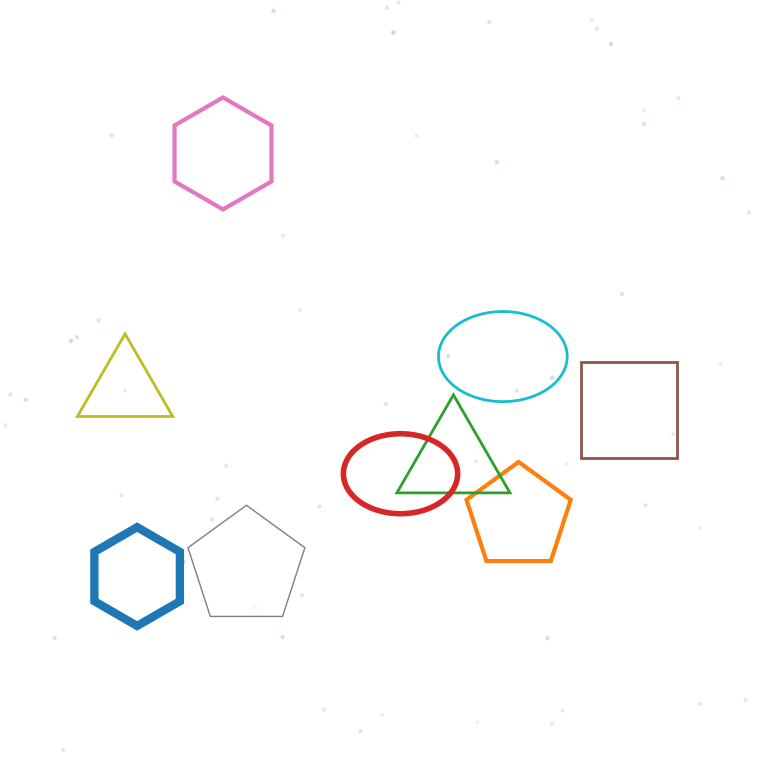[{"shape": "hexagon", "thickness": 3, "radius": 0.32, "center": [0.178, 0.251]}, {"shape": "pentagon", "thickness": 1.5, "radius": 0.36, "center": [0.674, 0.329]}, {"shape": "triangle", "thickness": 1, "radius": 0.42, "center": [0.589, 0.402]}, {"shape": "oval", "thickness": 2, "radius": 0.37, "center": [0.52, 0.385]}, {"shape": "square", "thickness": 1, "radius": 0.31, "center": [0.817, 0.468]}, {"shape": "hexagon", "thickness": 1.5, "radius": 0.36, "center": [0.29, 0.801]}, {"shape": "pentagon", "thickness": 0.5, "radius": 0.4, "center": [0.32, 0.264]}, {"shape": "triangle", "thickness": 1, "radius": 0.36, "center": [0.162, 0.495]}, {"shape": "oval", "thickness": 1, "radius": 0.42, "center": [0.653, 0.537]}]